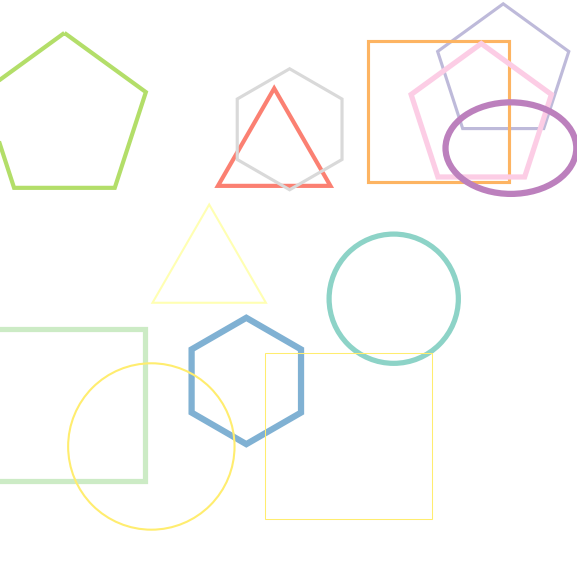[{"shape": "circle", "thickness": 2.5, "radius": 0.56, "center": [0.682, 0.482]}, {"shape": "triangle", "thickness": 1, "radius": 0.57, "center": [0.362, 0.532]}, {"shape": "pentagon", "thickness": 1.5, "radius": 0.6, "center": [0.871, 0.873]}, {"shape": "triangle", "thickness": 2, "radius": 0.56, "center": [0.475, 0.734]}, {"shape": "hexagon", "thickness": 3, "radius": 0.55, "center": [0.427, 0.339]}, {"shape": "square", "thickness": 1.5, "radius": 0.61, "center": [0.759, 0.806]}, {"shape": "pentagon", "thickness": 2, "radius": 0.74, "center": [0.112, 0.794]}, {"shape": "pentagon", "thickness": 2.5, "radius": 0.64, "center": [0.833, 0.796]}, {"shape": "hexagon", "thickness": 1.5, "radius": 0.52, "center": [0.502, 0.775]}, {"shape": "oval", "thickness": 3, "radius": 0.57, "center": [0.885, 0.743]}, {"shape": "square", "thickness": 2.5, "radius": 0.66, "center": [0.12, 0.298]}, {"shape": "square", "thickness": 0.5, "radius": 0.72, "center": [0.603, 0.244]}, {"shape": "circle", "thickness": 1, "radius": 0.72, "center": [0.262, 0.226]}]